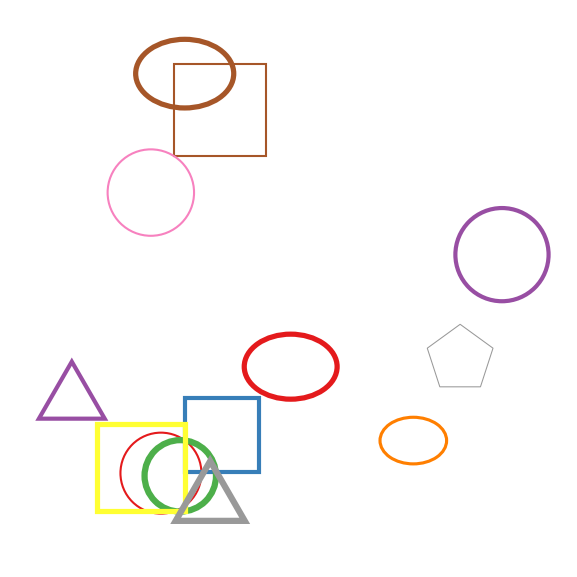[{"shape": "oval", "thickness": 2.5, "radius": 0.4, "center": [0.503, 0.364]}, {"shape": "circle", "thickness": 1, "radius": 0.35, "center": [0.279, 0.18]}, {"shape": "square", "thickness": 2, "radius": 0.32, "center": [0.385, 0.246]}, {"shape": "circle", "thickness": 3, "radius": 0.31, "center": [0.312, 0.175]}, {"shape": "triangle", "thickness": 2, "radius": 0.33, "center": [0.124, 0.307]}, {"shape": "circle", "thickness": 2, "radius": 0.4, "center": [0.869, 0.558]}, {"shape": "oval", "thickness": 1.5, "radius": 0.29, "center": [0.716, 0.236]}, {"shape": "square", "thickness": 2.5, "radius": 0.38, "center": [0.244, 0.189]}, {"shape": "oval", "thickness": 2.5, "radius": 0.42, "center": [0.32, 0.872]}, {"shape": "square", "thickness": 1, "radius": 0.4, "center": [0.381, 0.808]}, {"shape": "circle", "thickness": 1, "radius": 0.37, "center": [0.261, 0.666]}, {"shape": "pentagon", "thickness": 0.5, "radius": 0.3, "center": [0.797, 0.378]}, {"shape": "triangle", "thickness": 3, "radius": 0.35, "center": [0.364, 0.132]}]